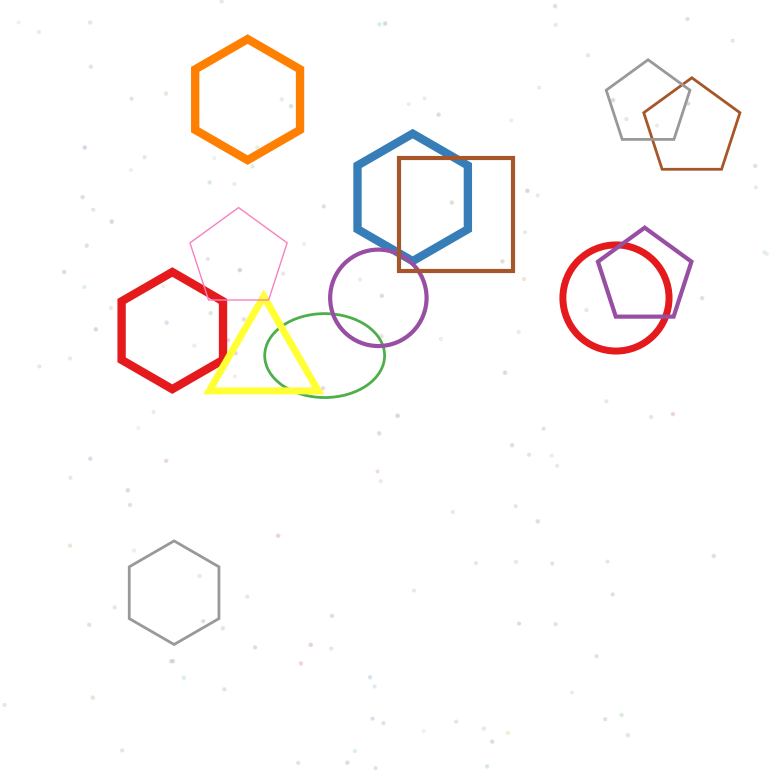[{"shape": "circle", "thickness": 2.5, "radius": 0.34, "center": [0.8, 0.613]}, {"shape": "hexagon", "thickness": 3, "radius": 0.38, "center": [0.224, 0.571]}, {"shape": "hexagon", "thickness": 3, "radius": 0.41, "center": [0.536, 0.744]}, {"shape": "oval", "thickness": 1, "radius": 0.39, "center": [0.422, 0.538]}, {"shape": "pentagon", "thickness": 1.5, "radius": 0.32, "center": [0.837, 0.64]}, {"shape": "circle", "thickness": 1.5, "radius": 0.31, "center": [0.491, 0.613]}, {"shape": "hexagon", "thickness": 3, "radius": 0.39, "center": [0.322, 0.871]}, {"shape": "triangle", "thickness": 2.5, "radius": 0.41, "center": [0.342, 0.533]}, {"shape": "square", "thickness": 1.5, "radius": 0.37, "center": [0.592, 0.721]}, {"shape": "pentagon", "thickness": 1, "radius": 0.33, "center": [0.899, 0.833]}, {"shape": "pentagon", "thickness": 0.5, "radius": 0.33, "center": [0.31, 0.664]}, {"shape": "hexagon", "thickness": 1, "radius": 0.34, "center": [0.226, 0.23]}, {"shape": "pentagon", "thickness": 1, "radius": 0.29, "center": [0.842, 0.865]}]